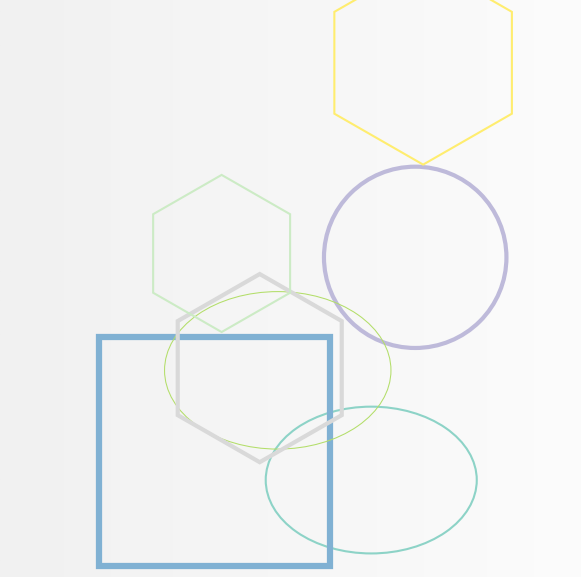[{"shape": "oval", "thickness": 1, "radius": 0.91, "center": [0.639, 0.168]}, {"shape": "circle", "thickness": 2, "radius": 0.78, "center": [0.714, 0.554]}, {"shape": "square", "thickness": 3, "radius": 0.99, "center": [0.369, 0.217]}, {"shape": "oval", "thickness": 0.5, "radius": 0.97, "center": [0.478, 0.358]}, {"shape": "hexagon", "thickness": 2, "radius": 0.81, "center": [0.447, 0.362]}, {"shape": "hexagon", "thickness": 1, "radius": 0.68, "center": [0.381, 0.56]}, {"shape": "hexagon", "thickness": 1, "radius": 0.88, "center": [0.728, 0.89]}]